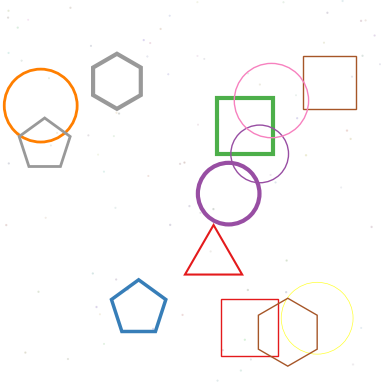[{"shape": "square", "thickness": 1, "radius": 0.37, "center": [0.648, 0.15]}, {"shape": "triangle", "thickness": 1.5, "radius": 0.43, "center": [0.555, 0.33]}, {"shape": "pentagon", "thickness": 2.5, "radius": 0.37, "center": [0.36, 0.199]}, {"shape": "square", "thickness": 3, "radius": 0.36, "center": [0.636, 0.672]}, {"shape": "circle", "thickness": 1, "radius": 0.37, "center": [0.675, 0.6]}, {"shape": "circle", "thickness": 3, "radius": 0.4, "center": [0.594, 0.497]}, {"shape": "circle", "thickness": 2, "radius": 0.47, "center": [0.106, 0.726]}, {"shape": "circle", "thickness": 0.5, "radius": 0.47, "center": [0.824, 0.173]}, {"shape": "square", "thickness": 1, "radius": 0.34, "center": [0.855, 0.785]}, {"shape": "hexagon", "thickness": 1, "radius": 0.44, "center": [0.747, 0.137]}, {"shape": "circle", "thickness": 1, "radius": 0.48, "center": [0.705, 0.739]}, {"shape": "pentagon", "thickness": 2, "radius": 0.35, "center": [0.116, 0.624]}, {"shape": "hexagon", "thickness": 3, "radius": 0.36, "center": [0.304, 0.789]}]